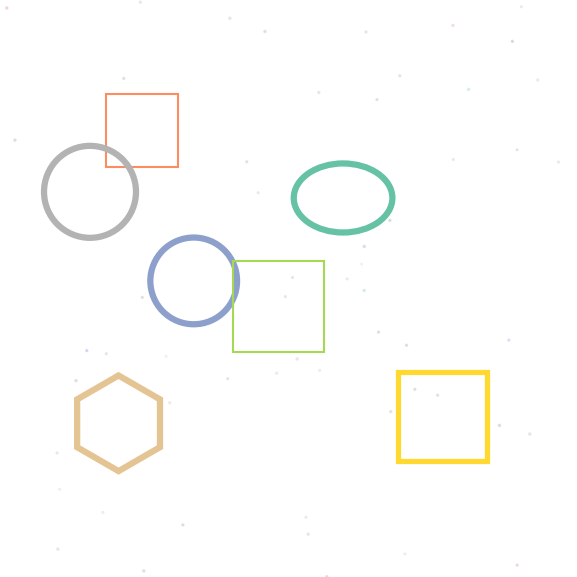[{"shape": "oval", "thickness": 3, "radius": 0.43, "center": [0.594, 0.656]}, {"shape": "square", "thickness": 1, "radius": 0.31, "center": [0.246, 0.774]}, {"shape": "circle", "thickness": 3, "radius": 0.38, "center": [0.335, 0.513]}, {"shape": "square", "thickness": 1, "radius": 0.39, "center": [0.482, 0.468]}, {"shape": "square", "thickness": 2.5, "radius": 0.38, "center": [0.766, 0.278]}, {"shape": "hexagon", "thickness": 3, "radius": 0.41, "center": [0.205, 0.266]}, {"shape": "circle", "thickness": 3, "radius": 0.4, "center": [0.156, 0.667]}]